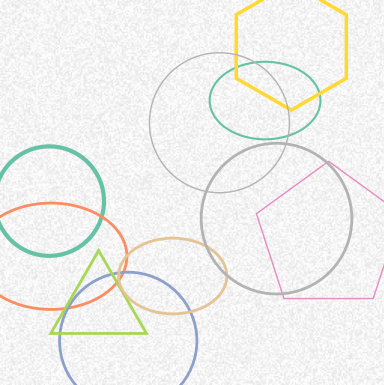[{"shape": "oval", "thickness": 1.5, "radius": 0.72, "center": [0.688, 0.739]}, {"shape": "circle", "thickness": 3, "radius": 0.71, "center": [0.128, 0.478]}, {"shape": "oval", "thickness": 2, "radius": 0.99, "center": [0.132, 0.334]}, {"shape": "circle", "thickness": 2, "radius": 0.89, "center": [0.333, 0.115]}, {"shape": "pentagon", "thickness": 1, "radius": 0.99, "center": [0.854, 0.384]}, {"shape": "triangle", "thickness": 2, "radius": 0.72, "center": [0.256, 0.206]}, {"shape": "hexagon", "thickness": 2.5, "radius": 0.83, "center": [0.757, 0.879]}, {"shape": "oval", "thickness": 2, "radius": 0.7, "center": [0.449, 0.283]}, {"shape": "circle", "thickness": 1, "radius": 0.91, "center": [0.57, 0.681]}, {"shape": "circle", "thickness": 2, "radius": 0.98, "center": [0.718, 0.432]}]